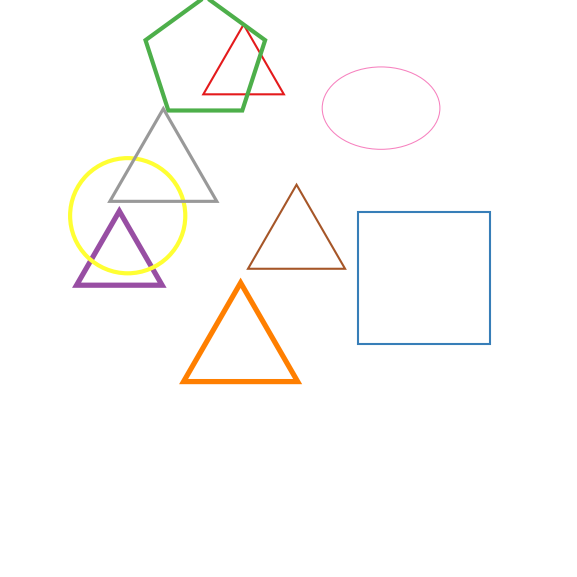[{"shape": "triangle", "thickness": 1, "radius": 0.4, "center": [0.422, 0.876]}, {"shape": "square", "thickness": 1, "radius": 0.57, "center": [0.734, 0.518]}, {"shape": "pentagon", "thickness": 2, "radius": 0.54, "center": [0.356, 0.896]}, {"shape": "triangle", "thickness": 2.5, "radius": 0.43, "center": [0.207, 0.548]}, {"shape": "triangle", "thickness": 2.5, "radius": 0.57, "center": [0.417, 0.395]}, {"shape": "circle", "thickness": 2, "radius": 0.5, "center": [0.221, 0.626]}, {"shape": "triangle", "thickness": 1, "radius": 0.49, "center": [0.513, 0.582]}, {"shape": "oval", "thickness": 0.5, "radius": 0.51, "center": [0.66, 0.812]}, {"shape": "triangle", "thickness": 1.5, "radius": 0.53, "center": [0.283, 0.704]}]